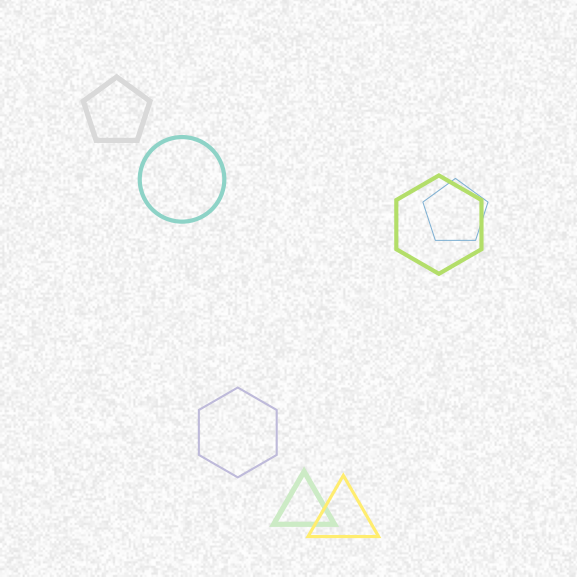[{"shape": "circle", "thickness": 2, "radius": 0.37, "center": [0.315, 0.689]}, {"shape": "hexagon", "thickness": 1, "radius": 0.39, "center": [0.412, 0.25]}, {"shape": "pentagon", "thickness": 0.5, "radius": 0.3, "center": [0.789, 0.631]}, {"shape": "hexagon", "thickness": 2, "radius": 0.43, "center": [0.76, 0.61]}, {"shape": "pentagon", "thickness": 2.5, "radius": 0.3, "center": [0.202, 0.805]}, {"shape": "triangle", "thickness": 2.5, "radius": 0.3, "center": [0.527, 0.122]}, {"shape": "triangle", "thickness": 1.5, "radius": 0.35, "center": [0.595, 0.105]}]